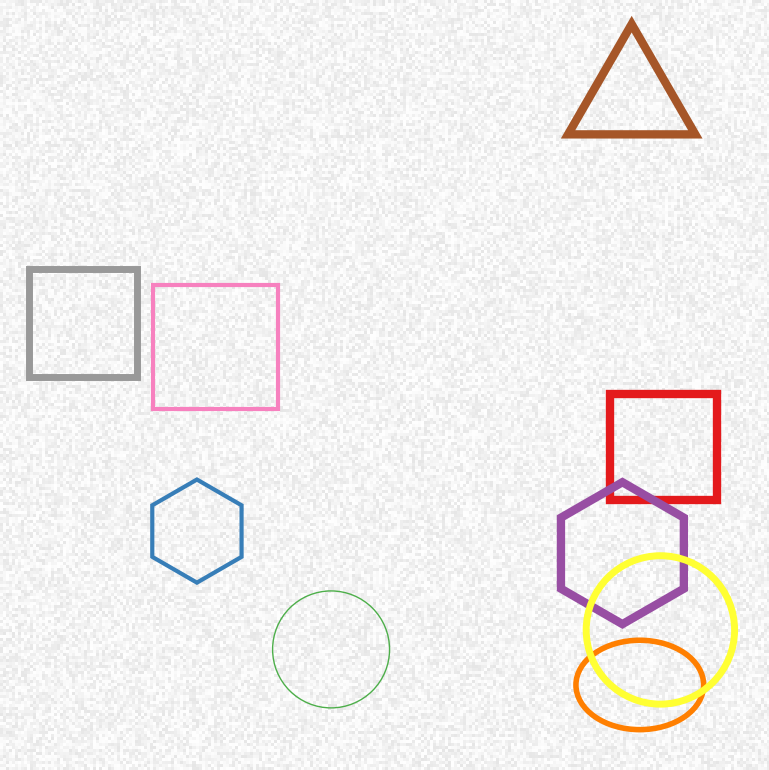[{"shape": "square", "thickness": 3, "radius": 0.34, "center": [0.862, 0.42]}, {"shape": "hexagon", "thickness": 1.5, "radius": 0.33, "center": [0.256, 0.31]}, {"shape": "circle", "thickness": 0.5, "radius": 0.38, "center": [0.43, 0.157]}, {"shape": "hexagon", "thickness": 3, "radius": 0.46, "center": [0.808, 0.282]}, {"shape": "oval", "thickness": 2, "radius": 0.41, "center": [0.831, 0.11]}, {"shape": "circle", "thickness": 2.5, "radius": 0.48, "center": [0.858, 0.182]}, {"shape": "triangle", "thickness": 3, "radius": 0.48, "center": [0.82, 0.873]}, {"shape": "square", "thickness": 1.5, "radius": 0.4, "center": [0.28, 0.55]}, {"shape": "square", "thickness": 2.5, "radius": 0.35, "center": [0.108, 0.58]}]